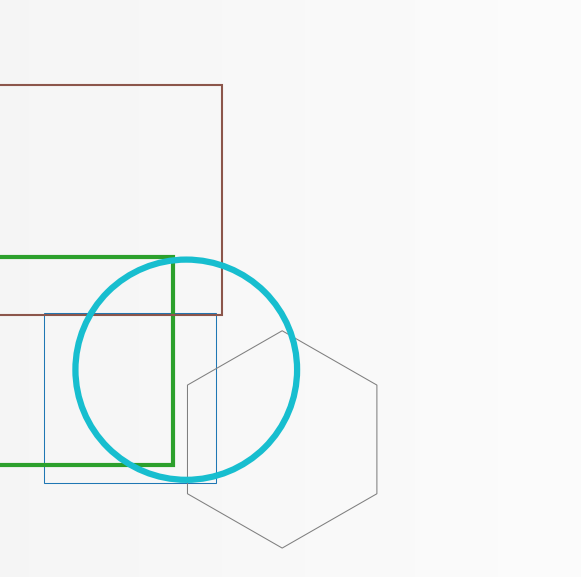[{"shape": "square", "thickness": 0.5, "radius": 0.74, "center": [0.224, 0.31]}, {"shape": "square", "thickness": 2, "radius": 0.9, "center": [0.117, 0.374]}, {"shape": "square", "thickness": 1, "radius": 0.99, "center": [0.183, 0.653]}, {"shape": "hexagon", "thickness": 0.5, "radius": 0.94, "center": [0.485, 0.238]}, {"shape": "circle", "thickness": 3, "radius": 0.95, "center": [0.32, 0.359]}]